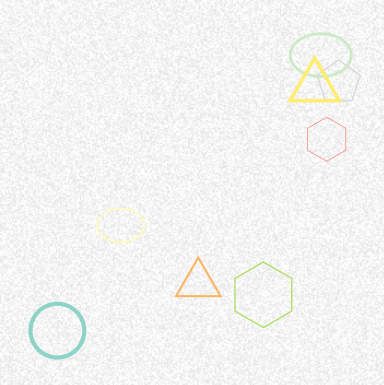[{"shape": "circle", "thickness": 3, "radius": 0.35, "center": [0.149, 0.141]}, {"shape": "oval", "thickness": 1, "radius": 0.31, "center": [0.313, 0.415]}, {"shape": "hexagon", "thickness": 0.5, "radius": 0.29, "center": [0.849, 0.638]}, {"shape": "triangle", "thickness": 1.5, "radius": 0.33, "center": [0.515, 0.264]}, {"shape": "hexagon", "thickness": 1, "radius": 0.43, "center": [0.684, 0.234]}, {"shape": "pentagon", "thickness": 1, "radius": 0.29, "center": [0.88, 0.786]}, {"shape": "oval", "thickness": 2, "radius": 0.4, "center": [0.833, 0.857]}, {"shape": "triangle", "thickness": 2.5, "radius": 0.37, "center": [0.817, 0.775]}]